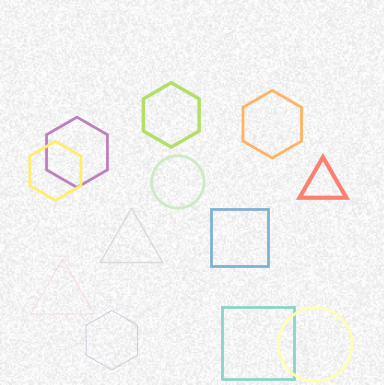[{"shape": "square", "thickness": 2, "radius": 0.47, "center": [0.67, 0.109]}, {"shape": "circle", "thickness": 2, "radius": 0.48, "center": [0.819, 0.105]}, {"shape": "hexagon", "thickness": 0.5, "radius": 0.39, "center": [0.291, 0.116]}, {"shape": "triangle", "thickness": 3, "radius": 0.35, "center": [0.839, 0.522]}, {"shape": "square", "thickness": 2, "radius": 0.37, "center": [0.621, 0.383]}, {"shape": "hexagon", "thickness": 2, "radius": 0.44, "center": [0.707, 0.677]}, {"shape": "hexagon", "thickness": 2.5, "radius": 0.42, "center": [0.445, 0.701]}, {"shape": "triangle", "thickness": 0.5, "radius": 0.48, "center": [0.162, 0.232]}, {"shape": "triangle", "thickness": 1, "radius": 0.47, "center": [0.342, 0.365]}, {"shape": "hexagon", "thickness": 2, "radius": 0.46, "center": [0.2, 0.604]}, {"shape": "circle", "thickness": 2, "radius": 0.34, "center": [0.462, 0.527]}, {"shape": "hexagon", "thickness": 2, "radius": 0.38, "center": [0.144, 0.556]}]